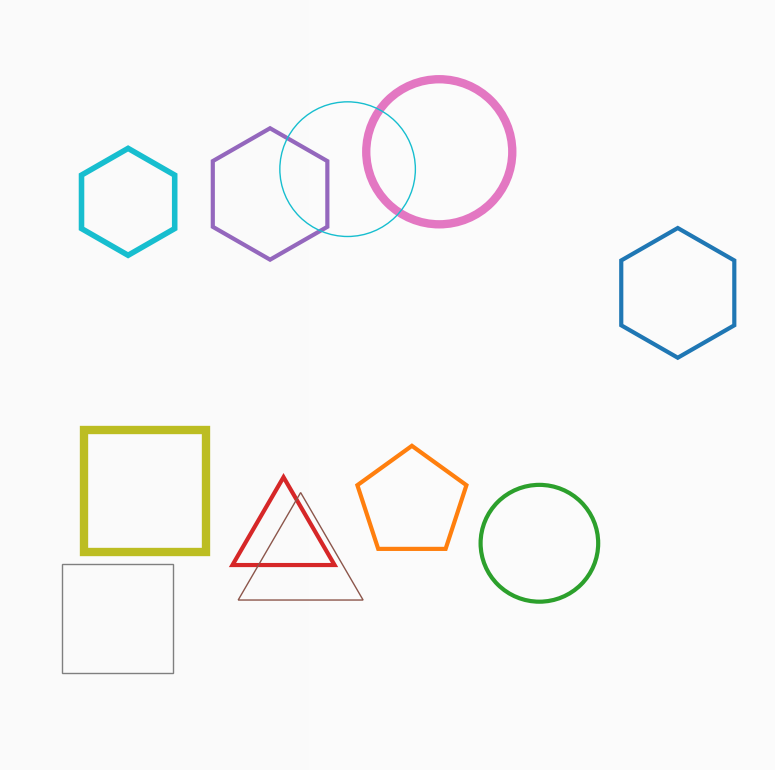[{"shape": "hexagon", "thickness": 1.5, "radius": 0.42, "center": [0.875, 0.62]}, {"shape": "pentagon", "thickness": 1.5, "radius": 0.37, "center": [0.531, 0.347]}, {"shape": "circle", "thickness": 1.5, "radius": 0.38, "center": [0.696, 0.294]}, {"shape": "triangle", "thickness": 1.5, "radius": 0.38, "center": [0.366, 0.304]}, {"shape": "hexagon", "thickness": 1.5, "radius": 0.43, "center": [0.348, 0.748]}, {"shape": "triangle", "thickness": 0.5, "radius": 0.47, "center": [0.388, 0.267]}, {"shape": "circle", "thickness": 3, "radius": 0.47, "center": [0.567, 0.803]}, {"shape": "square", "thickness": 0.5, "radius": 0.36, "center": [0.152, 0.197]}, {"shape": "square", "thickness": 3, "radius": 0.4, "center": [0.187, 0.362]}, {"shape": "circle", "thickness": 0.5, "radius": 0.44, "center": [0.449, 0.78]}, {"shape": "hexagon", "thickness": 2, "radius": 0.35, "center": [0.165, 0.738]}]